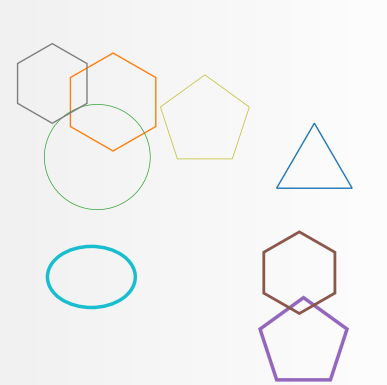[{"shape": "triangle", "thickness": 1, "radius": 0.56, "center": [0.811, 0.567]}, {"shape": "hexagon", "thickness": 1, "radius": 0.64, "center": [0.292, 0.735]}, {"shape": "circle", "thickness": 0.5, "radius": 0.68, "center": [0.251, 0.592]}, {"shape": "pentagon", "thickness": 2.5, "radius": 0.59, "center": [0.783, 0.109]}, {"shape": "hexagon", "thickness": 2, "radius": 0.53, "center": [0.773, 0.292]}, {"shape": "hexagon", "thickness": 1, "radius": 0.52, "center": [0.135, 0.783]}, {"shape": "pentagon", "thickness": 0.5, "radius": 0.6, "center": [0.529, 0.685]}, {"shape": "oval", "thickness": 2.5, "radius": 0.57, "center": [0.236, 0.281]}]